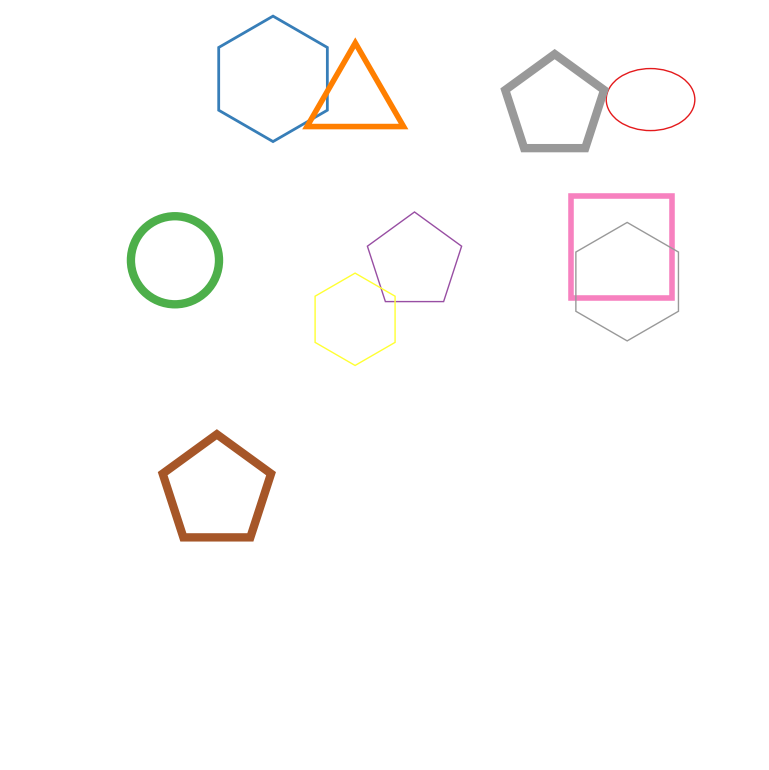[{"shape": "oval", "thickness": 0.5, "radius": 0.29, "center": [0.845, 0.871]}, {"shape": "hexagon", "thickness": 1, "radius": 0.41, "center": [0.355, 0.898]}, {"shape": "circle", "thickness": 3, "radius": 0.29, "center": [0.227, 0.662]}, {"shape": "pentagon", "thickness": 0.5, "radius": 0.32, "center": [0.538, 0.66]}, {"shape": "triangle", "thickness": 2, "radius": 0.36, "center": [0.461, 0.872]}, {"shape": "hexagon", "thickness": 0.5, "radius": 0.3, "center": [0.461, 0.585]}, {"shape": "pentagon", "thickness": 3, "radius": 0.37, "center": [0.282, 0.362]}, {"shape": "square", "thickness": 2, "radius": 0.33, "center": [0.807, 0.679]}, {"shape": "pentagon", "thickness": 3, "radius": 0.34, "center": [0.72, 0.862]}, {"shape": "hexagon", "thickness": 0.5, "radius": 0.38, "center": [0.814, 0.634]}]